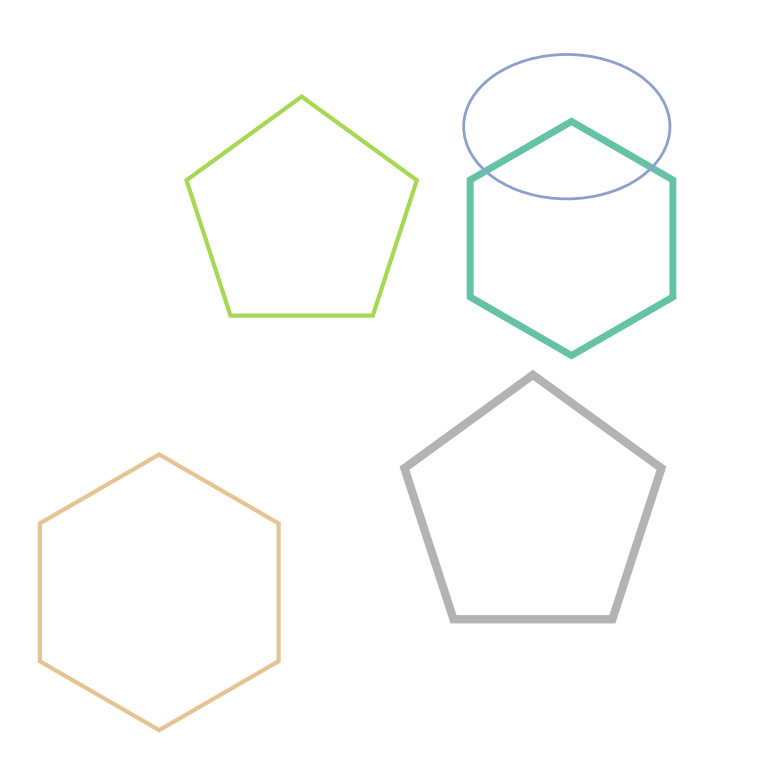[{"shape": "hexagon", "thickness": 2.5, "radius": 0.76, "center": [0.742, 0.69]}, {"shape": "oval", "thickness": 1, "radius": 0.67, "center": [0.736, 0.835]}, {"shape": "pentagon", "thickness": 1.5, "radius": 0.79, "center": [0.392, 0.717]}, {"shape": "hexagon", "thickness": 1.5, "radius": 0.9, "center": [0.207, 0.231]}, {"shape": "pentagon", "thickness": 3, "radius": 0.88, "center": [0.692, 0.338]}]